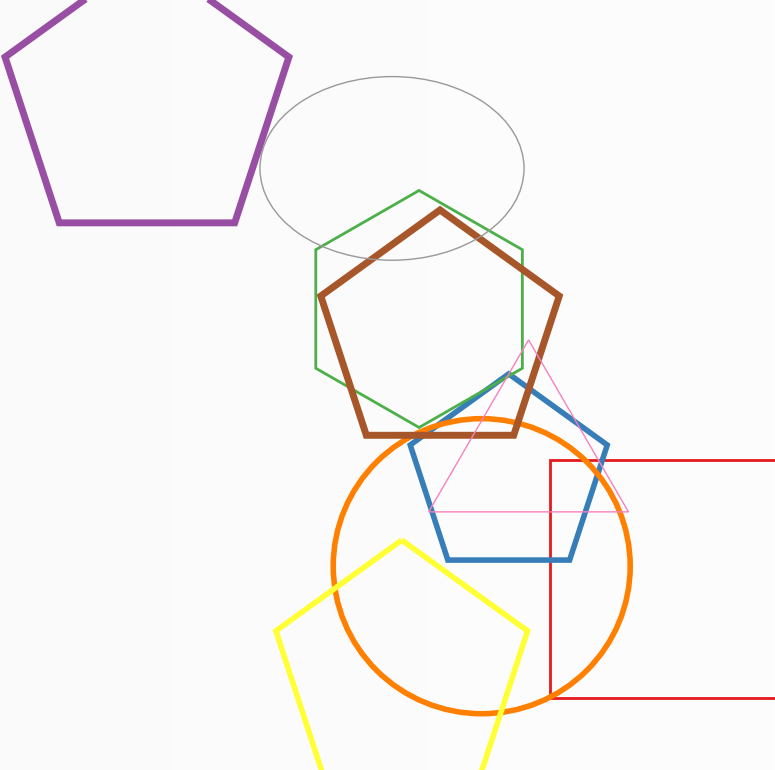[{"shape": "square", "thickness": 1, "radius": 0.77, "center": [0.863, 0.248]}, {"shape": "pentagon", "thickness": 2, "radius": 0.67, "center": [0.656, 0.381]}, {"shape": "hexagon", "thickness": 1, "radius": 0.77, "center": [0.541, 0.599]}, {"shape": "pentagon", "thickness": 2.5, "radius": 0.96, "center": [0.19, 0.866]}, {"shape": "circle", "thickness": 2, "radius": 0.96, "center": [0.622, 0.265]}, {"shape": "pentagon", "thickness": 2, "radius": 0.85, "center": [0.518, 0.128]}, {"shape": "pentagon", "thickness": 2.5, "radius": 0.81, "center": [0.568, 0.566]}, {"shape": "triangle", "thickness": 0.5, "radius": 0.74, "center": [0.682, 0.41]}, {"shape": "oval", "thickness": 0.5, "radius": 0.85, "center": [0.506, 0.781]}]